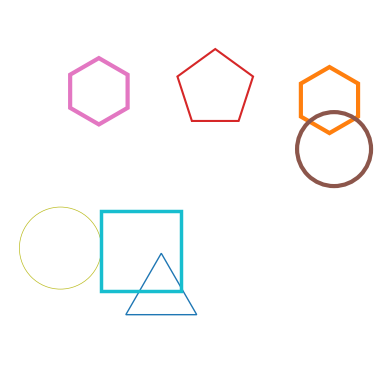[{"shape": "triangle", "thickness": 1, "radius": 0.53, "center": [0.419, 0.236]}, {"shape": "hexagon", "thickness": 3, "radius": 0.43, "center": [0.856, 0.74]}, {"shape": "pentagon", "thickness": 1.5, "radius": 0.52, "center": [0.559, 0.769]}, {"shape": "circle", "thickness": 3, "radius": 0.48, "center": [0.868, 0.613]}, {"shape": "hexagon", "thickness": 3, "radius": 0.43, "center": [0.257, 0.763]}, {"shape": "circle", "thickness": 0.5, "radius": 0.53, "center": [0.157, 0.356]}, {"shape": "square", "thickness": 2.5, "radius": 0.52, "center": [0.366, 0.349]}]